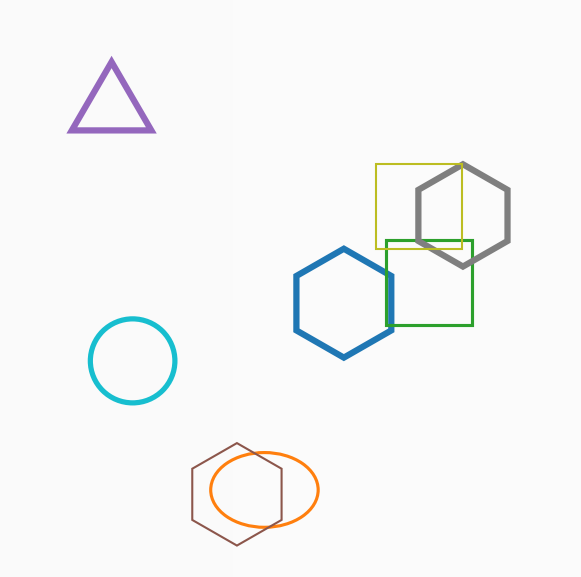[{"shape": "hexagon", "thickness": 3, "radius": 0.47, "center": [0.592, 0.474]}, {"shape": "oval", "thickness": 1.5, "radius": 0.46, "center": [0.455, 0.151]}, {"shape": "square", "thickness": 1.5, "radius": 0.37, "center": [0.738, 0.51]}, {"shape": "triangle", "thickness": 3, "radius": 0.39, "center": [0.192, 0.813]}, {"shape": "hexagon", "thickness": 1, "radius": 0.44, "center": [0.408, 0.143]}, {"shape": "hexagon", "thickness": 3, "radius": 0.44, "center": [0.796, 0.626]}, {"shape": "square", "thickness": 1, "radius": 0.37, "center": [0.72, 0.642]}, {"shape": "circle", "thickness": 2.5, "radius": 0.36, "center": [0.228, 0.374]}]